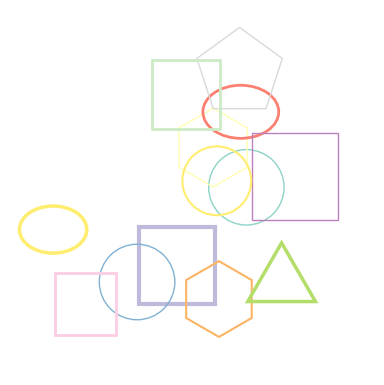[{"shape": "circle", "thickness": 1, "radius": 0.49, "center": [0.64, 0.513]}, {"shape": "hexagon", "thickness": 1, "radius": 0.51, "center": [0.553, 0.617]}, {"shape": "square", "thickness": 3, "radius": 0.5, "center": [0.46, 0.31]}, {"shape": "oval", "thickness": 2, "radius": 0.49, "center": [0.625, 0.71]}, {"shape": "circle", "thickness": 1, "radius": 0.49, "center": [0.356, 0.268]}, {"shape": "hexagon", "thickness": 1.5, "radius": 0.49, "center": [0.569, 0.223]}, {"shape": "triangle", "thickness": 2.5, "radius": 0.51, "center": [0.731, 0.268]}, {"shape": "square", "thickness": 2, "radius": 0.4, "center": [0.222, 0.21]}, {"shape": "pentagon", "thickness": 1, "radius": 0.58, "center": [0.622, 0.812]}, {"shape": "square", "thickness": 1, "radius": 0.56, "center": [0.766, 0.542]}, {"shape": "square", "thickness": 2, "radius": 0.44, "center": [0.483, 0.755]}, {"shape": "oval", "thickness": 2.5, "radius": 0.44, "center": [0.138, 0.404]}, {"shape": "circle", "thickness": 1.5, "radius": 0.45, "center": [0.563, 0.53]}]